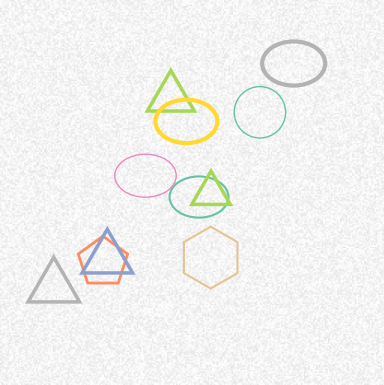[{"shape": "circle", "thickness": 1, "radius": 0.33, "center": [0.675, 0.708]}, {"shape": "oval", "thickness": 1.5, "radius": 0.38, "center": [0.517, 0.488]}, {"shape": "pentagon", "thickness": 2, "radius": 0.34, "center": [0.267, 0.319]}, {"shape": "triangle", "thickness": 2.5, "radius": 0.38, "center": [0.279, 0.329]}, {"shape": "oval", "thickness": 1, "radius": 0.4, "center": [0.378, 0.544]}, {"shape": "triangle", "thickness": 2.5, "radius": 0.29, "center": [0.548, 0.498]}, {"shape": "triangle", "thickness": 2.5, "radius": 0.35, "center": [0.444, 0.747]}, {"shape": "oval", "thickness": 3, "radius": 0.4, "center": [0.484, 0.685]}, {"shape": "hexagon", "thickness": 1.5, "radius": 0.4, "center": [0.547, 0.331]}, {"shape": "triangle", "thickness": 2.5, "radius": 0.39, "center": [0.14, 0.254]}, {"shape": "oval", "thickness": 3, "radius": 0.41, "center": [0.763, 0.835]}]